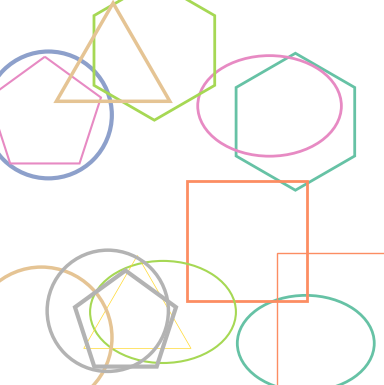[{"shape": "hexagon", "thickness": 2, "radius": 0.89, "center": [0.767, 0.684]}, {"shape": "oval", "thickness": 2, "radius": 0.89, "center": [0.794, 0.108]}, {"shape": "square", "thickness": 2, "radius": 0.78, "center": [0.641, 0.374]}, {"shape": "square", "thickness": 1, "radius": 0.87, "center": [0.894, 0.169]}, {"shape": "circle", "thickness": 3, "radius": 0.82, "center": [0.126, 0.701]}, {"shape": "oval", "thickness": 2, "radius": 0.93, "center": [0.7, 0.725]}, {"shape": "pentagon", "thickness": 1.5, "radius": 0.77, "center": [0.116, 0.699]}, {"shape": "hexagon", "thickness": 2, "radius": 0.91, "center": [0.401, 0.869]}, {"shape": "oval", "thickness": 1.5, "radius": 0.95, "center": [0.423, 0.19]}, {"shape": "triangle", "thickness": 0.5, "radius": 0.8, "center": [0.357, 0.175]}, {"shape": "triangle", "thickness": 2.5, "radius": 0.85, "center": [0.294, 0.822]}, {"shape": "circle", "thickness": 2.5, "radius": 0.92, "center": [0.108, 0.123]}, {"shape": "pentagon", "thickness": 3, "radius": 0.69, "center": [0.326, 0.159]}, {"shape": "circle", "thickness": 2.5, "radius": 0.79, "center": [0.28, 0.193]}]